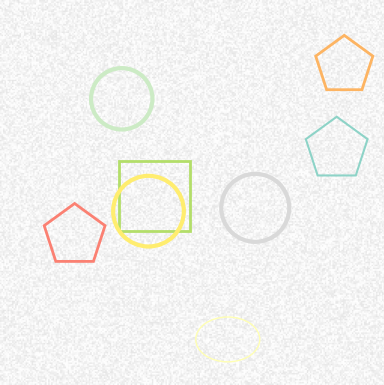[{"shape": "pentagon", "thickness": 1.5, "radius": 0.42, "center": [0.875, 0.612]}, {"shape": "oval", "thickness": 1, "radius": 0.42, "center": [0.592, 0.118]}, {"shape": "pentagon", "thickness": 2, "radius": 0.42, "center": [0.194, 0.388]}, {"shape": "pentagon", "thickness": 2, "radius": 0.39, "center": [0.894, 0.83]}, {"shape": "square", "thickness": 2, "radius": 0.46, "center": [0.402, 0.491]}, {"shape": "circle", "thickness": 3, "radius": 0.44, "center": [0.663, 0.46]}, {"shape": "circle", "thickness": 3, "radius": 0.4, "center": [0.316, 0.743]}, {"shape": "circle", "thickness": 3, "radius": 0.46, "center": [0.386, 0.452]}]